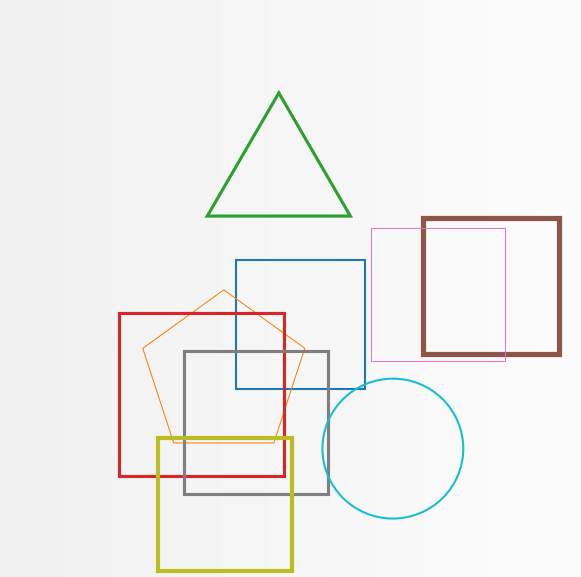[{"shape": "square", "thickness": 1, "radius": 0.56, "center": [0.517, 0.437]}, {"shape": "pentagon", "thickness": 0.5, "radius": 0.73, "center": [0.385, 0.351]}, {"shape": "triangle", "thickness": 1.5, "radius": 0.71, "center": [0.48, 0.696]}, {"shape": "square", "thickness": 1.5, "radius": 0.71, "center": [0.347, 0.316]}, {"shape": "square", "thickness": 2.5, "radius": 0.59, "center": [0.845, 0.504]}, {"shape": "square", "thickness": 0.5, "radius": 0.57, "center": [0.754, 0.489]}, {"shape": "square", "thickness": 1.5, "radius": 0.62, "center": [0.441, 0.267]}, {"shape": "square", "thickness": 2, "radius": 0.58, "center": [0.387, 0.126]}, {"shape": "circle", "thickness": 1, "radius": 0.61, "center": [0.676, 0.222]}]